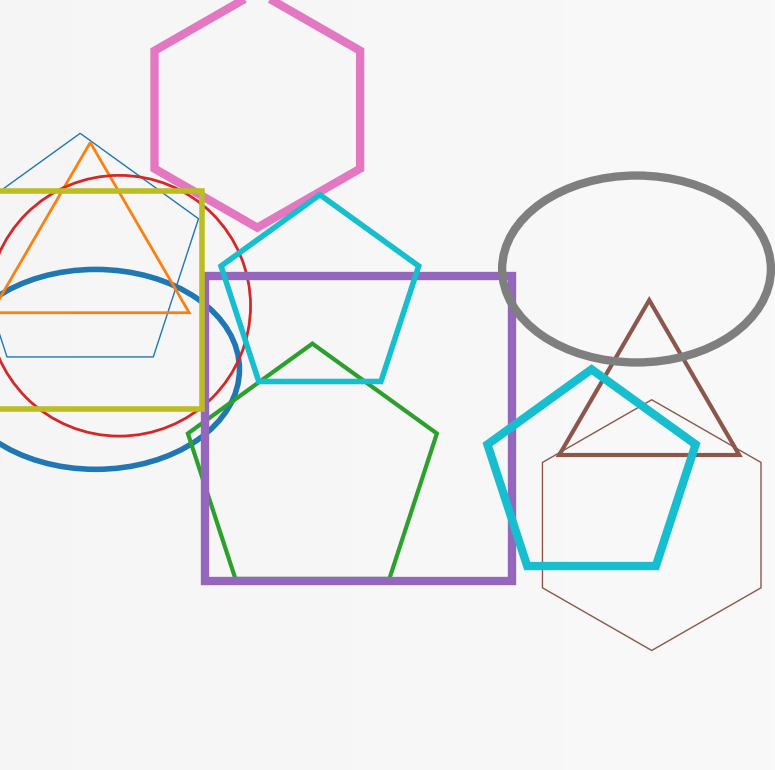[{"shape": "pentagon", "thickness": 0.5, "radius": 0.8, "center": [0.103, 0.666]}, {"shape": "oval", "thickness": 2, "radius": 0.93, "center": [0.124, 0.52]}, {"shape": "triangle", "thickness": 1, "radius": 0.74, "center": [0.116, 0.668]}, {"shape": "pentagon", "thickness": 1.5, "radius": 0.84, "center": [0.403, 0.385]}, {"shape": "circle", "thickness": 1, "radius": 0.85, "center": [0.154, 0.603]}, {"shape": "square", "thickness": 3, "radius": 0.99, "center": [0.462, 0.443]}, {"shape": "triangle", "thickness": 1.5, "radius": 0.67, "center": [0.838, 0.476]}, {"shape": "hexagon", "thickness": 0.5, "radius": 0.81, "center": [0.841, 0.318]}, {"shape": "hexagon", "thickness": 3, "radius": 0.77, "center": [0.332, 0.858]}, {"shape": "oval", "thickness": 3, "radius": 0.87, "center": [0.821, 0.651]}, {"shape": "square", "thickness": 2, "radius": 0.71, "center": [0.12, 0.611]}, {"shape": "pentagon", "thickness": 3, "radius": 0.71, "center": [0.763, 0.379]}, {"shape": "pentagon", "thickness": 2, "radius": 0.67, "center": [0.413, 0.613]}]